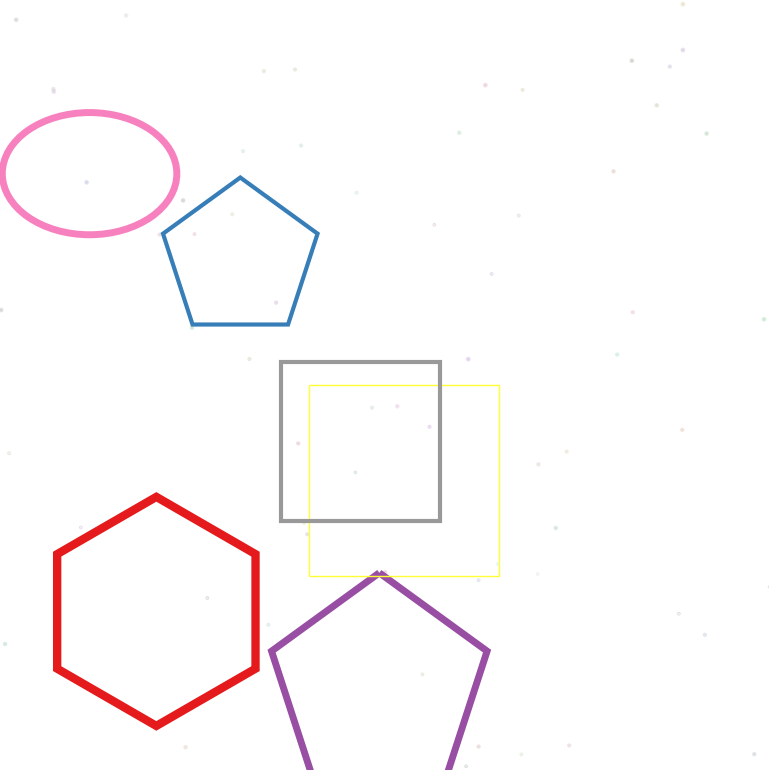[{"shape": "hexagon", "thickness": 3, "radius": 0.74, "center": [0.203, 0.206]}, {"shape": "pentagon", "thickness": 1.5, "radius": 0.53, "center": [0.312, 0.664]}, {"shape": "pentagon", "thickness": 2.5, "radius": 0.74, "center": [0.493, 0.109]}, {"shape": "square", "thickness": 0.5, "radius": 0.62, "center": [0.525, 0.376]}, {"shape": "oval", "thickness": 2.5, "radius": 0.57, "center": [0.116, 0.774]}, {"shape": "square", "thickness": 1.5, "radius": 0.52, "center": [0.468, 0.426]}]